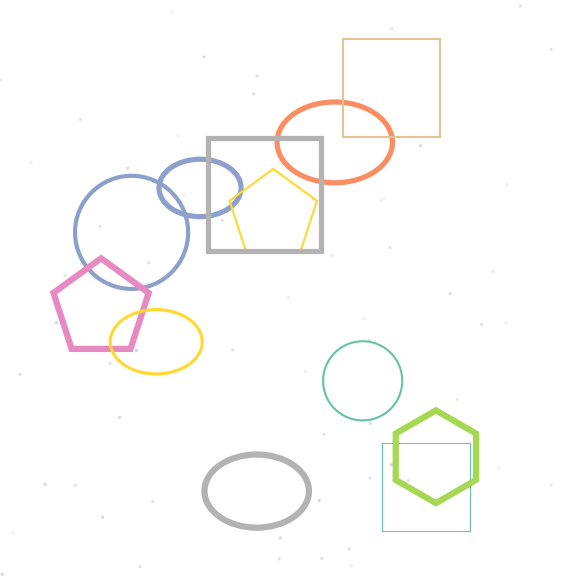[{"shape": "circle", "thickness": 1, "radius": 0.34, "center": [0.628, 0.34]}, {"shape": "square", "thickness": 0.5, "radius": 0.38, "center": [0.737, 0.156]}, {"shape": "oval", "thickness": 2.5, "radius": 0.5, "center": [0.58, 0.753]}, {"shape": "oval", "thickness": 2.5, "radius": 0.36, "center": [0.346, 0.674]}, {"shape": "circle", "thickness": 2, "radius": 0.49, "center": [0.228, 0.597]}, {"shape": "pentagon", "thickness": 3, "radius": 0.43, "center": [0.175, 0.465]}, {"shape": "hexagon", "thickness": 3, "radius": 0.4, "center": [0.755, 0.208]}, {"shape": "pentagon", "thickness": 1, "radius": 0.4, "center": [0.473, 0.627]}, {"shape": "oval", "thickness": 1.5, "radius": 0.4, "center": [0.271, 0.407]}, {"shape": "square", "thickness": 1, "radius": 0.42, "center": [0.678, 0.847]}, {"shape": "oval", "thickness": 3, "radius": 0.45, "center": [0.445, 0.149]}, {"shape": "square", "thickness": 2.5, "radius": 0.49, "center": [0.458, 0.662]}]